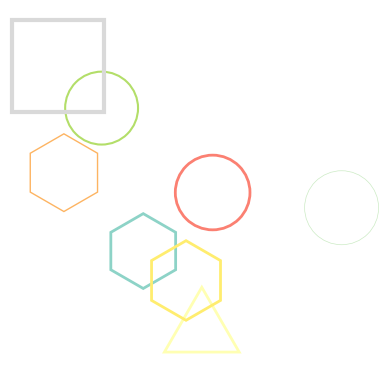[{"shape": "hexagon", "thickness": 2, "radius": 0.49, "center": [0.372, 0.348]}, {"shape": "triangle", "thickness": 2, "radius": 0.56, "center": [0.524, 0.142]}, {"shape": "circle", "thickness": 2, "radius": 0.48, "center": [0.552, 0.5]}, {"shape": "hexagon", "thickness": 1, "radius": 0.5, "center": [0.166, 0.551]}, {"shape": "circle", "thickness": 1.5, "radius": 0.47, "center": [0.264, 0.719]}, {"shape": "square", "thickness": 3, "radius": 0.6, "center": [0.15, 0.828]}, {"shape": "circle", "thickness": 0.5, "radius": 0.48, "center": [0.887, 0.46]}, {"shape": "hexagon", "thickness": 2, "radius": 0.52, "center": [0.483, 0.271]}]